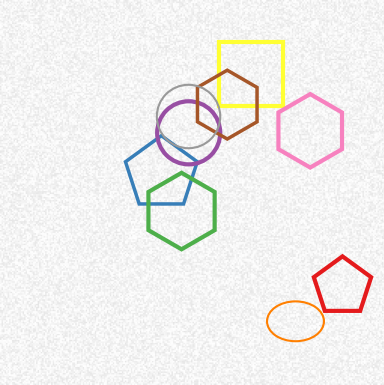[{"shape": "pentagon", "thickness": 3, "radius": 0.39, "center": [0.89, 0.256]}, {"shape": "pentagon", "thickness": 2.5, "radius": 0.49, "center": [0.419, 0.55]}, {"shape": "hexagon", "thickness": 3, "radius": 0.5, "center": [0.472, 0.452]}, {"shape": "circle", "thickness": 3, "radius": 0.41, "center": [0.49, 0.655]}, {"shape": "oval", "thickness": 1.5, "radius": 0.37, "center": [0.768, 0.165]}, {"shape": "square", "thickness": 3, "radius": 0.42, "center": [0.651, 0.808]}, {"shape": "hexagon", "thickness": 2.5, "radius": 0.45, "center": [0.59, 0.728]}, {"shape": "hexagon", "thickness": 3, "radius": 0.48, "center": [0.806, 0.66]}, {"shape": "circle", "thickness": 1.5, "radius": 0.41, "center": [0.49, 0.697]}]